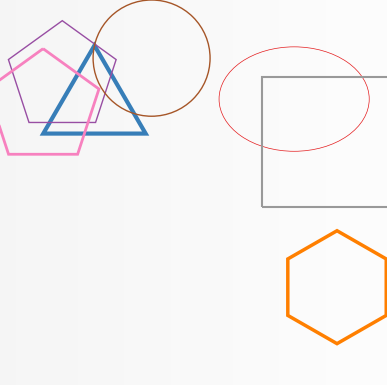[{"shape": "oval", "thickness": 0.5, "radius": 0.97, "center": [0.759, 0.743]}, {"shape": "triangle", "thickness": 3, "radius": 0.76, "center": [0.244, 0.729]}, {"shape": "pentagon", "thickness": 1, "radius": 0.73, "center": [0.161, 0.8]}, {"shape": "hexagon", "thickness": 2.5, "radius": 0.73, "center": [0.87, 0.254]}, {"shape": "circle", "thickness": 1, "radius": 0.75, "center": [0.391, 0.849]}, {"shape": "pentagon", "thickness": 2, "radius": 0.76, "center": [0.111, 0.722]}, {"shape": "square", "thickness": 1.5, "radius": 0.85, "center": [0.844, 0.631]}]